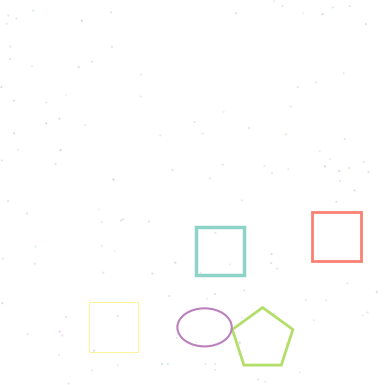[{"shape": "square", "thickness": 2.5, "radius": 0.31, "center": [0.572, 0.347]}, {"shape": "square", "thickness": 2, "radius": 0.32, "center": [0.875, 0.385]}, {"shape": "pentagon", "thickness": 2, "radius": 0.41, "center": [0.682, 0.119]}, {"shape": "oval", "thickness": 1.5, "radius": 0.35, "center": [0.531, 0.15]}, {"shape": "square", "thickness": 0.5, "radius": 0.32, "center": [0.295, 0.151]}]